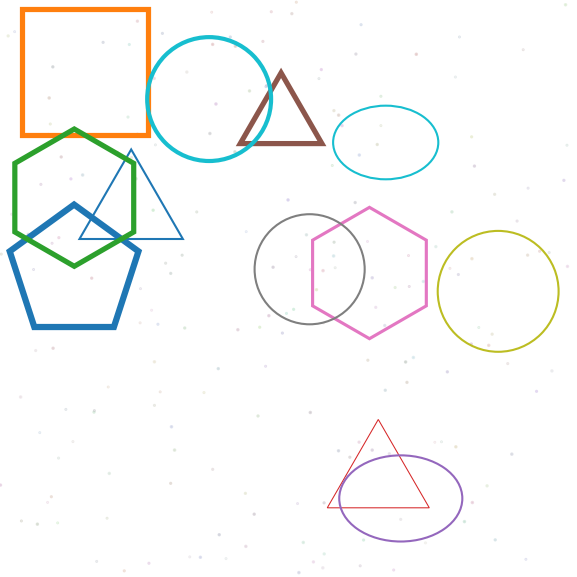[{"shape": "pentagon", "thickness": 3, "radius": 0.59, "center": [0.128, 0.528]}, {"shape": "triangle", "thickness": 1, "radius": 0.52, "center": [0.227, 0.637]}, {"shape": "square", "thickness": 2.5, "radius": 0.55, "center": [0.148, 0.875]}, {"shape": "hexagon", "thickness": 2.5, "radius": 0.59, "center": [0.129, 0.657]}, {"shape": "triangle", "thickness": 0.5, "radius": 0.51, "center": [0.655, 0.171]}, {"shape": "oval", "thickness": 1, "radius": 0.53, "center": [0.694, 0.136]}, {"shape": "triangle", "thickness": 2.5, "radius": 0.41, "center": [0.487, 0.791]}, {"shape": "hexagon", "thickness": 1.5, "radius": 0.57, "center": [0.64, 0.526]}, {"shape": "circle", "thickness": 1, "radius": 0.48, "center": [0.536, 0.533]}, {"shape": "circle", "thickness": 1, "radius": 0.52, "center": [0.863, 0.495]}, {"shape": "circle", "thickness": 2, "radius": 0.54, "center": [0.362, 0.828]}, {"shape": "oval", "thickness": 1, "radius": 0.46, "center": [0.668, 0.752]}]